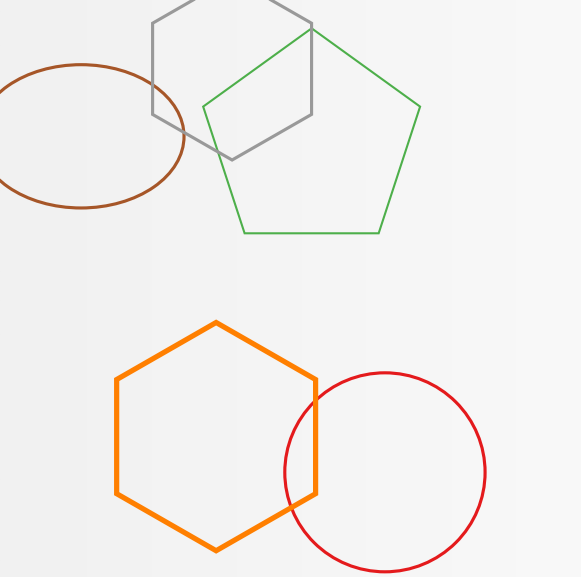[{"shape": "circle", "thickness": 1.5, "radius": 0.86, "center": [0.662, 0.181]}, {"shape": "pentagon", "thickness": 1, "radius": 0.98, "center": [0.536, 0.754]}, {"shape": "hexagon", "thickness": 2.5, "radius": 0.99, "center": [0.372, 0.243]}, {"shape": "oval", "thickness": 1.5, "radius": 0.89, "center": [0.139, 0.763]}, {"shape": "hexagon", "thickness": 1.5, "radius": 0.79, "center": [0.399, 0.88]}]